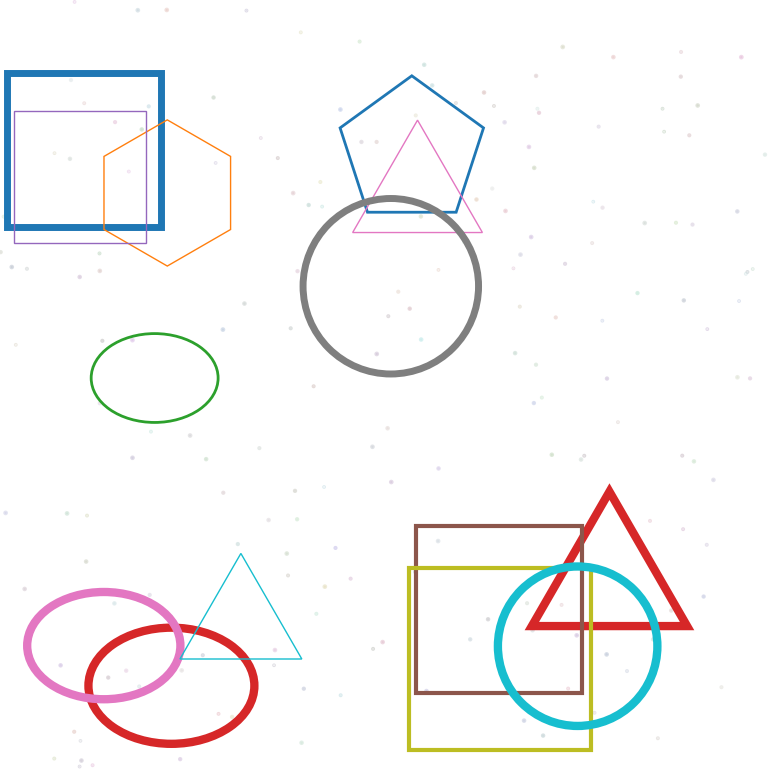[{"shape": "pentagon", "thickness": 1, "radius": 0.49, "center": [0.535, 0.804]}, {"shape": "square", "thickness": 2.5, "radius": 0.5, "center": [0.109, 0.805]}, {"shape": "hexagon", "thickness": 0.5, "radius": 0.47, "center": [0.217, 0.749]}, {"shape": "oval", "thickness": 1, "radius": 0.41, "center": [0.201, 0.509]}, {"shape": "oval", "thickness": 3, "radius": 0.54, "center": [0.223, 0.109]}, {"shape": "triangle", "thickness": 3, "radius": 0.58, "center": [0.792, 0.245]}, {"shape": "square", "thickness": 0.5, "radius": 0.43, "center": [0.104, 0.77]}, {"shape": "square", "thickness": 1.5, "radius": 0.54, "center": [0.648, 0.208]}, {"shape": "triangle", "thickness": 0.5, "radius": 0.49, "center": [0.542, 0.747]}, {"shape": "oval", "thickness": 3, "radius": 0.5, "center": [0.135, 0.162]}, {"shape": "circle", "thickness": 2.5, "radius": 0.57, "center": [0.508, 0.628]}, {"shape": "square", "thickness": 1.5, "radius": 0.59, "center": [0.649, 0.145]}, {"shape": "circle", "thickness": 3, "radius": 0.52, "center": [0.75, 0.161]}, {"shape": "triangle", "thickness": 0.5, "radius": 0.46, "center": [0.313, 0.19]}]